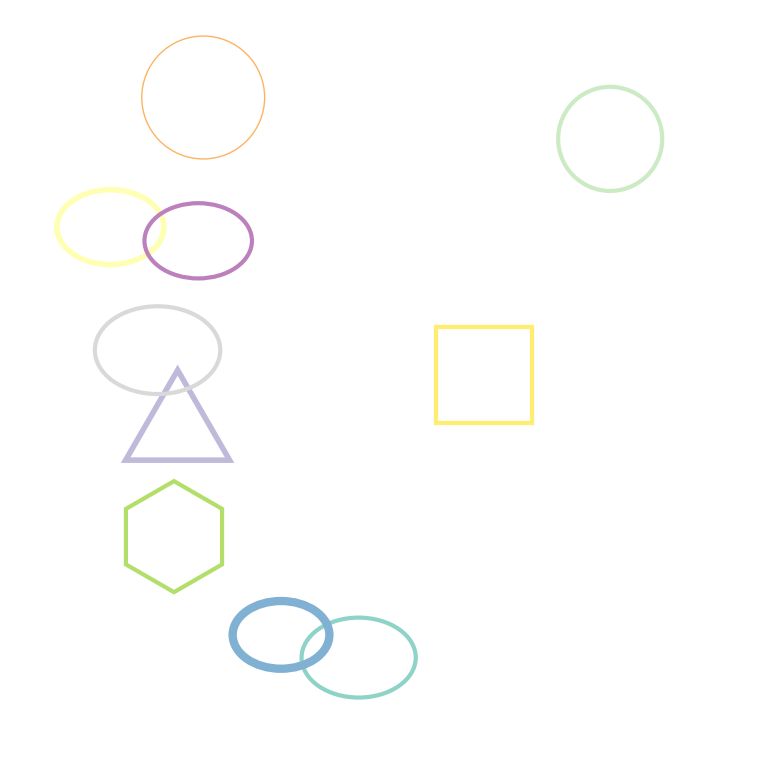[{"shape": "oval", "thickness": 1.5, "radius": 0.37, "center": [0.466, 0.146]}, {"shape": "oval", "thickness": 2, "radius": 0.35, "center": [0.143, 0.705]}, {"shape": "triangle", "thickness": 2, "radius": 0.39, "center": [0.231, 0.441]}, {"shape": "oval", "thickness": 3, "radius": 0.31, "center": [0.365, 0.175]}, {"shape": "circle", "thickness": 0.5, "radius": 0.4, "center": [0.264, 0.873]}, {"shape": "hexagon", "thickness": 1.5, "radius": 0.36, "center": [0.226, 0.303]}, {"shape": "oval", "thickness": 1.5, "radius": 0.41, "center": [0.205, 0.545]}, {"shape": "oval", "thickness": 1.5, "radius": 0.35, "center": [0.257, 0.687]}, {"shape": "circle", "thickness": 1.5, "radius": 0.34, "center": [0.792, 0.82]}, {"shape": "square", "thickness": 1.5, "radius": 0.31, "center": [0.629, 0.513]}]